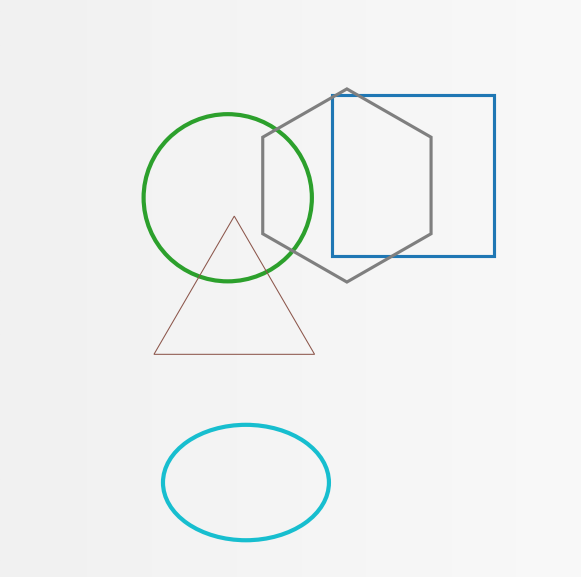[{"shape": "square", "thickness": 1.5, "radius": 0.7, "center": [0.71, 0.695]}, {"shape": "circle", "thickness": 2, "radius": 0.72, "center": [0.392, 0.657]}, {"shape": "triangle", "thickness": 0.5, "radius": 0.8, "center": [0.403, 0.465]}, {"shape": "hexagon", "thickness": 1.5, "radius": 0.84, "center": [0.597, 0.678]}, {"shape": "oval", "thickness": 2, "radius": 0.71, "center": [0.423, 0.164]}]